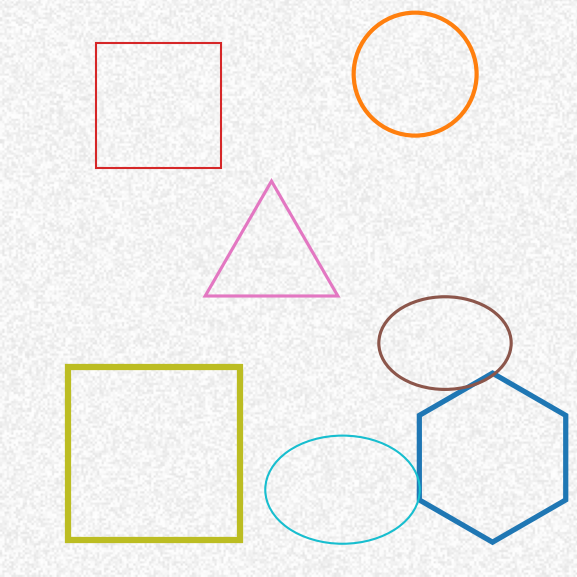[{"shape": "hexagon", "thickness": 2.5, "radius": 0.73, "center": [0.853, 0.207]}, {"shape": "circle", "thickness": 2, "radius": 0.53, "center": [0.719, 0.871]}, {"shape": "square", "thickness": 1, "radius": 0.54, "center": [0.274, 0.817]}, {"shape": "oval", "thickness": 1.5, "radius": 0.57, "center": [0.771, 0.405]}, {"shape": "triangle", "thickness": 1.5, "radius": 0.66, "center": [0.47, 0.553]}, {"shape": "square", "thickness": 3, "radius": 0.75, "center": [0.267, 0.214]}, {"shape": "oval", "thickness": 1, "radius": 0.67, "center": [0.593, 0.151]}]